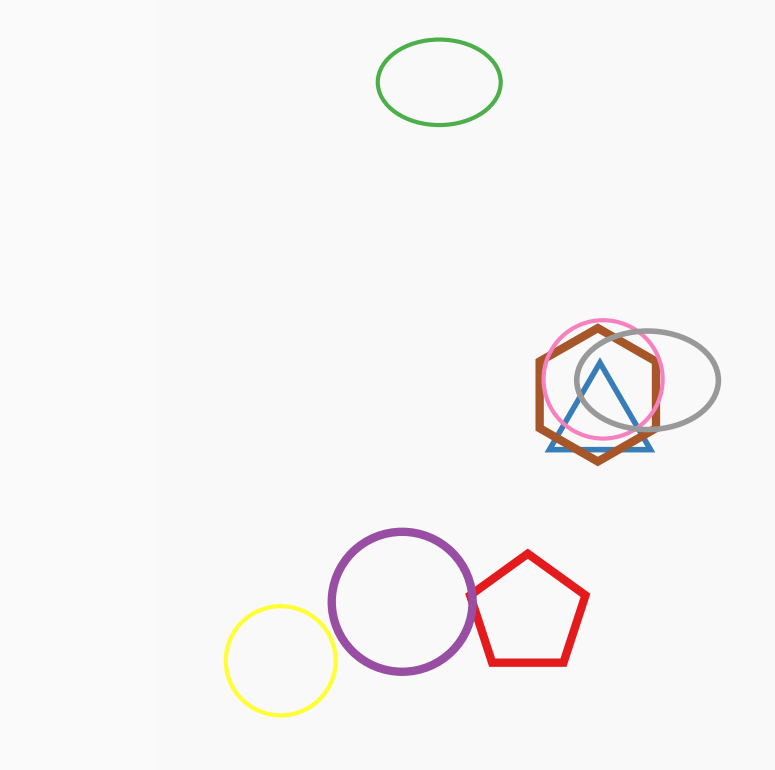[{"shape": "pentagon", "thickness": 3, "radius": 0.39, "center": [0.681, 0.203]}, {"shape": "triangle", "thickness": 2, "radius": 0.38, "center": [0.774, 0.454]}, {"shape": "oval", "thickness": 1.5, "radius": 0.4, "center": [0.567, 0.893]}, {"shape": "circle", "thickness": 3, "radius": 0.45, "center": [0.519, 0.218]}, {"shape": "circle", "thickness": 1.5, "radius": 0.35, "center": [0.362, 0.142]}, {"shape": "hexagon", "thickness": 3, "radius": 0.43, "center": [0.771, 0.487]}, {"shape": "circle", "thickness": 1.5, "radius": 0.38, "center": [0.778, 0.507]}, {"shape": "oval", "thickness": 2, "radius": 0.46, "center": [0.836, 0.506]}]